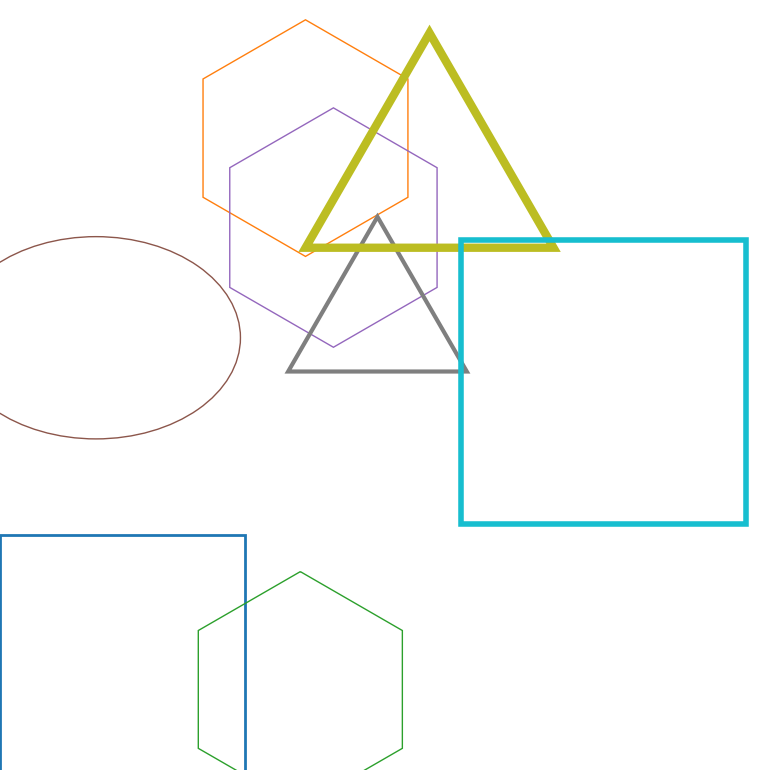[{"shape": "square", "thickness": 1, "radius": 0.8, "center": [0.159, 0.145]}, {"shape": "hexagon", "thickness": 0.5, "radius": 0.77, "center": [0.397, 0.821]}, {"shape": "hexagon", "thickness": 0.5, "radius": 0.77, "center": [0.39, 0.105]}, {"shape": "hexagon", "thickness": 0.5, "radius": 0.78, "center": [0.433, 0.704]}, {"shape": "oval", "thickness": 0.5, "radius": 0.94, "center": [0.125, 0.561]}, {"shape": "triangle", "thickness": 1.5, "radius": 0.67, "center": [0.49, 0.584]}, {"shape": "triangle", "thickness": 3, "radius": 0.93, "center": [0.558, 0.771]}, {"shape": "square", "thickness": 2, "radius": 0.92, "center": [0.784, 0.504]}]